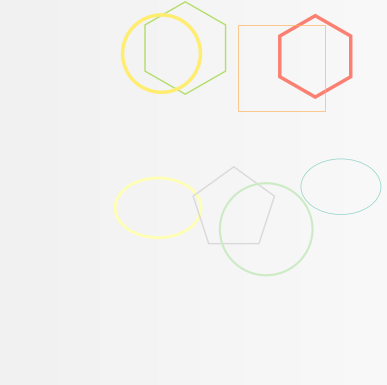[{"shape": "oval", "thickness": 0.5, "radius": 0.52, "center": [0.88, 0.515]}, {"shape": "oval", "thickness": 2, "radius": 0.55, "center": [0.408, 0.46]}, {"shape": "hexagon", "thickness": 2.5, "radius": 0.53, "center": [0.814, 0.854]}, {"shape": "square", "thickness": 0.5, "radius": 0.56, "center": [0.727, 0.824]}, {"shape": "hexagon", "thickness": 1, "radius": 0.6, "center": [0.478, 0.875]}, {"shape": "pentagon", "thickness": 1, "radius": 0.55, "center": [0.603, 0.456]}, {"shape": "circle", "thickness": 1.5, "radius": 0.6, "center": [0.687, 0.405]}, {"shape": "circle", "thickness": 2.5, "radius": 0.5, "center": [0.417, 0.861]}]